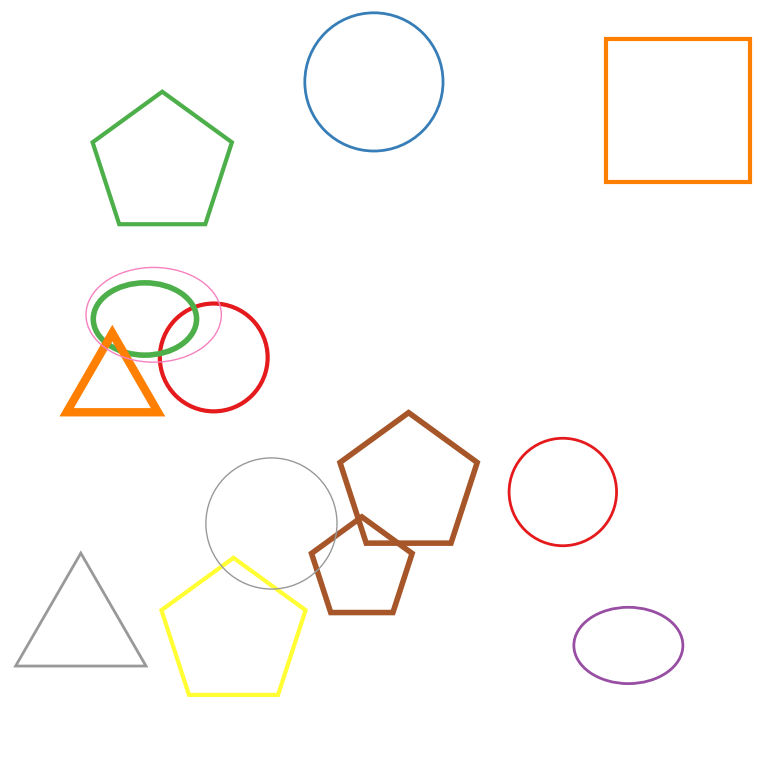[{"shape": "circle", "thickness": 1.5, "radius": 0.35, "center": [0.278, 0.536]}, {"shape": "circle", "thickness": 1, "radius": 0.35, "center": [0.731, 0.361]}, {"shape": "circle", "thickness": 1, "radius": 0.45, "center": [0.486, 0.894]}, {"shape": "oval", "thickness": 2, "radius": 0.34, "center": [0.188, 0.586]}, {"shape": "pentagon", "thickness": 1.5, "radius": 0.48, "center": [0.211, 0.786]}, {"shape": "oval", "thickness": 1, "radius": 0.35, "center": [0.816, 0.162]}, {"shape": "square", "thickness": 1.5, "radius": 0.47, "center": [0.881, 0.857]}, {"shape": "triangle", "thickness": 3, "radius": 0.34, "center": [0.146, 0.499]}, {"shape": "pentagon", "thickness": 1.5, "radius": 0.49, "center": [0.303, 0.177]}, {"shape": "pentagon", "thickness": 2, "radius": 0.34, "center": [0.47, 0.26]}, {"shape": "pentagon", "thickness": 2, "radius": 0.47, "center": [0.531, 0.37]}, {"shape": "oval", "thickness": 0.5, "radius": 0.44, "center": [0.2, 0.591]}, {"shape": "circle", "thickness": 0.5, "radius": 0.43, "center": [0.353, 0.32]}, {"shape": "triangle", "thickness": 1, "radius": 0.49, "center": [0.105, 0.184]}]